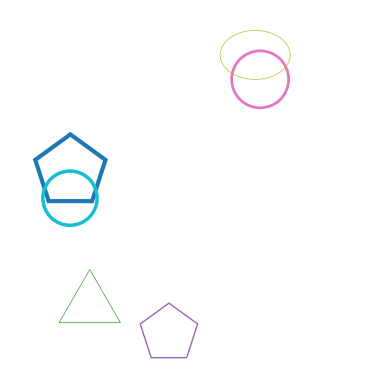[{"shape": "pentagon", "thickness": 3, "radius": 0.48, "center": [0.183, 0.555]}, {"shape": "triangle", "thickness": 0.5, "radius": 0.46, "center": [0.233, 0.208]}, {"shape": "pentagon", "thickness": 1, "radius": 0.39, "center": [0.439, 0.134]}, {"shape": "circle", "thickness": 2, "radius": 0.37, "center": [0.676, 0.794]}, {"shape": "oval", "thickness": 0.5, "radius": 0.46, "center": [0.663, 0.857]}, {"shape": "circle", "thickness": 2.5, "radius": 0.35, "center": [0.182, 0.485]}]